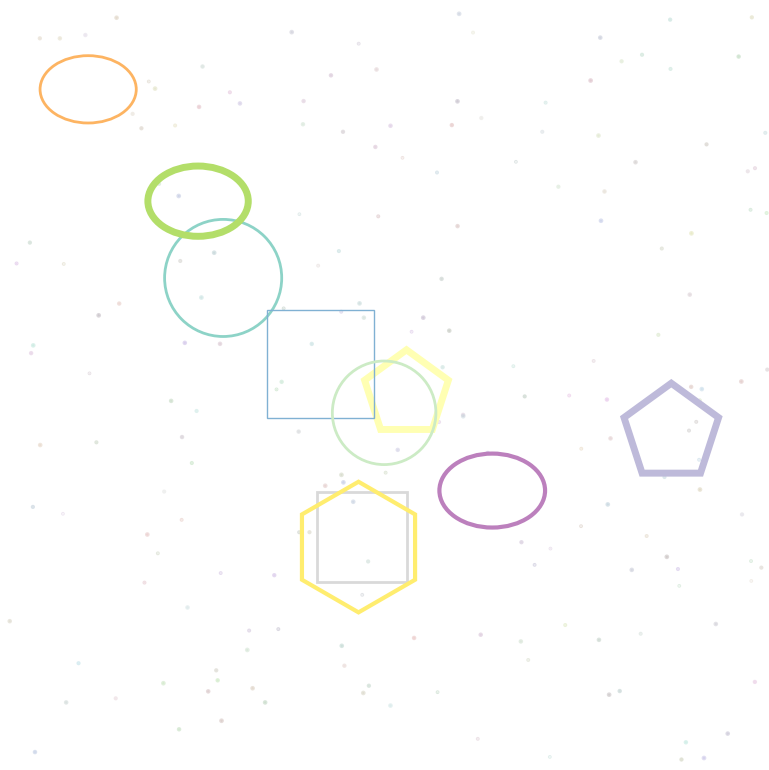[{"shape": "circle", "thickness": 1, "radius": 0.38, "center": [0.29, 0.639]}, {"shape": "pentagon", "thickness": 2.5, "radius": 0.29, "center": [0.528, 0.489]}, {"shape": "pentagon", "thickness": 2.5, "radius": 0.32, "center": [0.872, 0.438]}, {"shape": "square", "thickness": 0.5, "radius": 0.35, "center": [0.416, 0.527]}, {"shape": "oval", "thickness": 1, "radius": 0.31, "center": [0.114, 0.884]}, {"shape": "oval", "thickness": 2.5, "radius": 0.33, "center": [0.257, 0.739]}, {"shape": "square", "thickness": 1, "radius": 0.29, "center": [0.47, 0.302]}, {"shape": "oval", "thickness": 1.5, "radius": 0.34, "center": [0.639, 0.363]}, {"shape": "circle", "thickness": 1, "radius": 0.34, "center": [0.499, 0.464]}, {"shape": "hexagon", "thickness": 1.5, "radius": 0.42, "center": [0.466, 0.29]}]